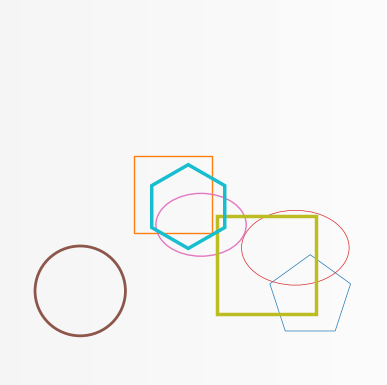[{"shape": "pentagon", "thickness": 0.5, "radius": 0.55, "center": [0.801, 0.229]}, {"shape": "square", "thickness": 1, "radius": 0.5, "center": [0.446, 0.494]}, {"shape": "oval", "thickness": 0.5, "radius": 0.69, "center": [0.762, 0.357]}, {"shape": "circle", "thickness": 2, "radius": 0.58, "center": [0.207, 0.244]}, {"shape": "oval", "thickness": 1, "radius": 0.58, "center": [0.519, 0.416]}, {"shape": "square", "thickness": 2.5, "radius": 0.64, "center": [0.687, 0.312]}, {"shape": "hexagon", "thickness": 2.5, "radius": 0.54, "center": [0.486, 0.463]}]